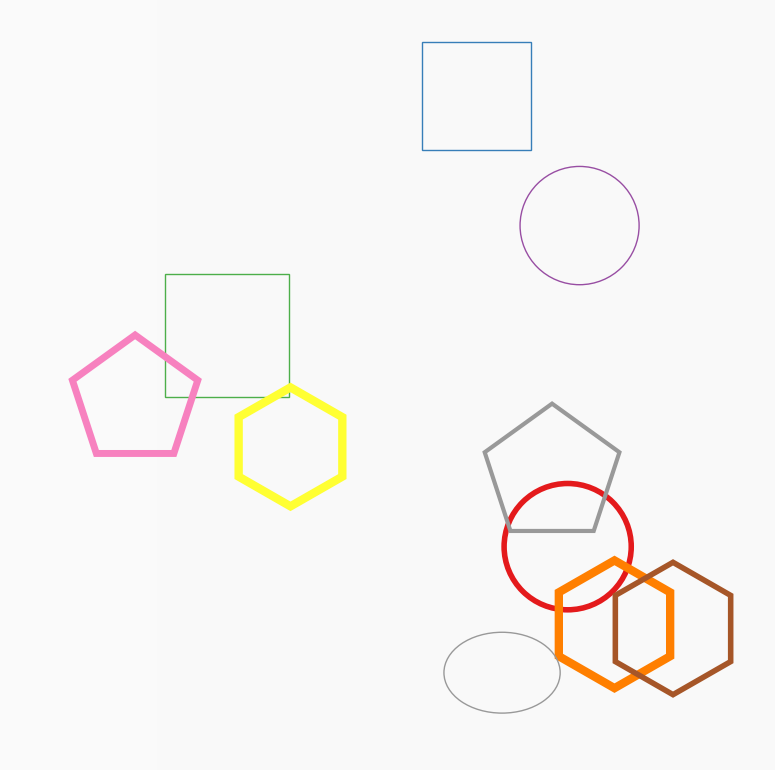[{"shape": "circle", "thickness": 2, "radius": 0.41, "center": [0.732, 0.29]}, {"shape": "square", "thickness": 0.5, "radius": 0.35, "center": [0.615, 0.876]}, {"shape": "square", "thickness": 0.5, "radius": 0.4, "center": [0.293, 0.564]}, {"shape": "circle", "thickness": 0.5, "radius": 0.38, "center": [0.748, 0.707]}, {"shape": "hexagon", "thickness": 3, "radius": 0.41, "center": [0.793, 0.189]}, {"shape": "hexagon", "thickness": 3, "radius": 0.39, "center": [0.375, 0.42]}, {"shape": "hexagon", "thickness": 2, "radius": 0.43, "center": [0.868, 0.184]}, {"shape": "pentagon", "thickness": 2.5, "radius": 0.43, "center": [0.174, 0.48]}, {"shape": "pentagon", "thickness": 1.5, "radius": 0.46, "center": [0.712, 0.384]}, {"shape": "oval", "thickness": 0.5, "radius": 0.37, "center": [0.648, 0.126]}]